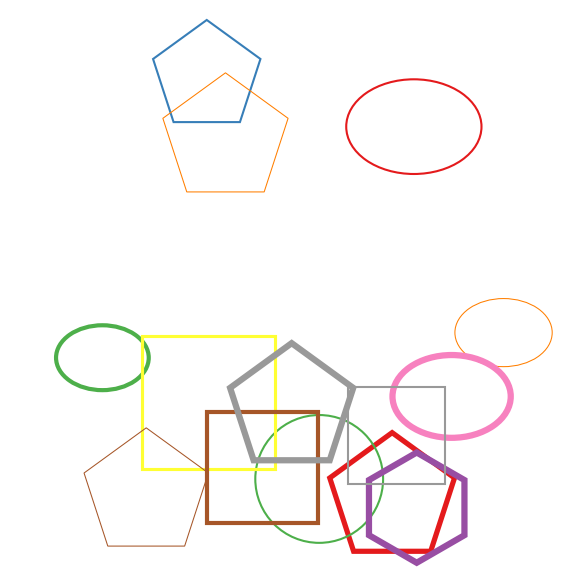[{"shape": "oval", "thickness": 1, "radius": 0.59, "center": [0.717, 0.78]}, {"shape": "pentagon", "thickness": 2.5, "radius": 0.57, "center": [0.679, 0.136]}, {"shape": "pentagon", "thickness": 1, "radius": 0.49, "center": [0.358, 0.867]}, {"shape": "oval", "thickness": 2, "radius": 0.4, "center": [0.177, 0.38]}, {"shape": "circle", "thickness": 1, "radius": 0.55, "center": [0.553, 0.17]}, {"shape": "hexagon", "thickness": 3, "radius": 0.48, "center": [0.722, 0.12]}, {"shape": "pentagon", "thickness": 0.5, "radius": 0.57, "center": [0.39, 0.759]}, {"shape": "oval", "thickness": 0.5, "radius": 0.42, "center": [0.872, 0.423]}, {"shape": "square", "thickness": 1.5, "radius": 0.58, "center": [0.36, 0.303]}, {"shape": "pentagon", "thickness": 0.5, "radius": 0.57, "center": [0.253, 0.145]}, {"shape": "square", "thickness": 2, "radius": 0.48, "center": [0.454, 0.19]}, {"shape": "oval", "thickness": 3, "radius": 0.51, "center": [0.782, 0.313]}, {"shape": "pentagon", "thickness": 3, "radius": 0.56, "center": [0.505, 0.293]}, {"shape": "square", "thickness": 1, "radius": 0.42, "center": [0.687, 0.245]}]